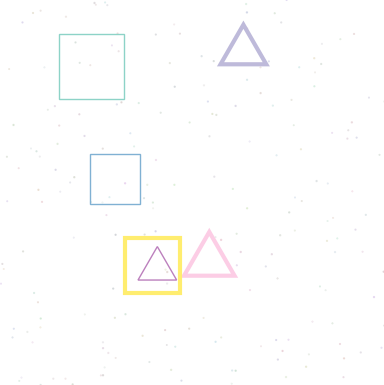[{"shape": "square", "thickness": 1, "radius": 0.42, "center": [0.237, 0.828]}, {"shape": "triangle", "thickness": 3, "radius": 0.34, "center": [0.632, 0.867]}, {"shape": "square", "thickness": 1, "radius": 0.33, "center": [0.3, 0.536]}, {"shape": "triangle", "thickness": 3, "radius": 0.38, "center": [0.544, 0.322]}, {"shape": "triangle", "thickness": 1, "radius": 0.29, "center": [0.409, 0.302]}, {"shape": "square", "thickness": 3, "radius": 0.36, "center": [0.397, 0.311]}]